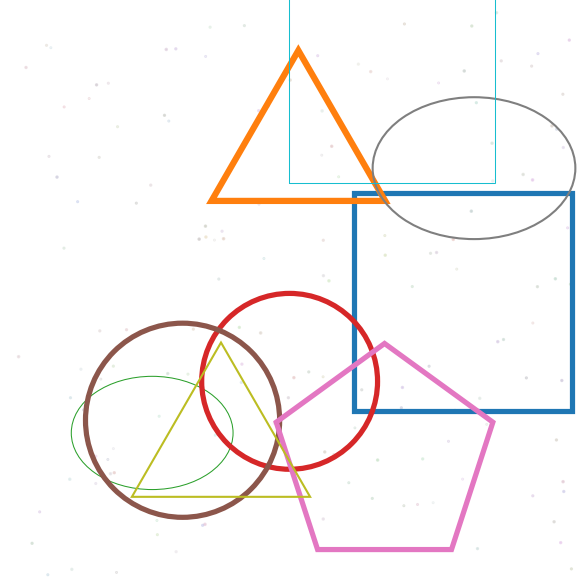[{"shape": "square", "thickness": 2.5, "radius": 0.94, "center": [0.802, 0.477]}, {"shape": "triangle", "thickness": 3, "radius": 0.87, "center": [0.517, 0.738]}, {"shape": "oval", "thickness": 0.5, "radius": 0.7, "center": [0.264, 0.249]}, {"shape": "circle", "thickness": 2.5, "radius": 0.76, "center": [0.502, 0.339]}, {"shape": "circle", "thickness": 2.5, "radius": 0.84, "center": [0.316, 0.271]}, {"shape": "pentagon", "thickness": 2.5, "radius": 0.99, "center": [0.666, 0.207]}, {"shape": "oval", "thickness": 1, "radius": 0.88, "center": [0.821, 0.708]}, {"shape": "triangle", "thickness": 1, "radius": 0.89, "center": [0.383, 0.228]}, {"shape": "square", "thickness": 0.5, "radius": 0.89, "center": [0.678, 0.861]}]